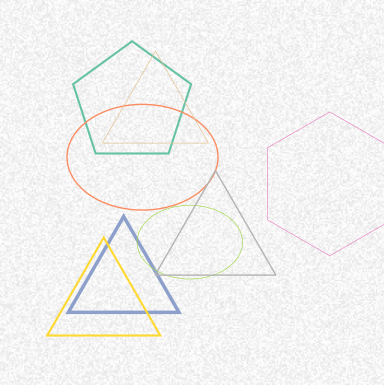[{"shape": "pentagon", "thickness": 1.5, "radius": 0.81, "center": [0.343, 0.732]}, {"shape": "oval", "thickness": 1, "radius": 0.98, "center": [0.37, 0.592]}, {"shape": "triangle", "thickness": 2.5, "radius": 0.83, "center": [0.321, 0.272]}, {"shape": "hexagon", "thickness": 0.5, "radius": 0.93, "center": [0.857, 0.523]}, {"shape": "oval", "thickness": 0.5, "radius": 0.68, "center": [0.493, 0.371]}, {"shape": "triangle", "thickness": 1.5, "radius": 0.85, "center": [0.269, 0.213]}, {"shape": "triangle", "thickness": 0.5, "radius": 0.8, "center": [0.404, 0.708]}, {"shape": "triangle", "thickness": 1, "radius": 0.91, "center": [0.56, 0.376]}]